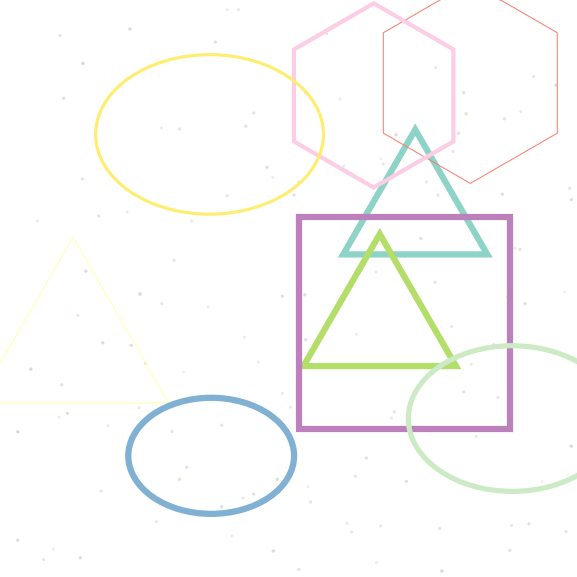[{"shape": "triangle", "thickness": 3, "radius": 0.72, "center": [0.719, 0.631]}, {"shape": "triangle", "thickness": 0.5, "radius": 0.96, "center": [0.127, 0.397]}, {"shape": "hexagon", "thickness": 0.5, "radius": 0.87, "center": [0.814, 0.856]}, {"shape": "oval", "thickness": 3, "radius": 0.72, "center": [0.366, 0.21]}, {"shape": "triangle", "thickness": 3, "radius": 0.76, "center": [0.658, 0.441]}, {"shape": "hexagon", "thickness": 2, "radius": 0.8, "center": [0.647, 0.834]}, {"shape": "square", "thickness": 3, "radius": 0.91, "center": [0.701, 0.44]}, {"shape": "oval", "thickness": 2.5, "radius": 0.9, "center": [0.887, 0.274]}, {"shape": "oval", "thickness": 1.5, "radius": 0.99, "center": [0.363, 0.766]}]